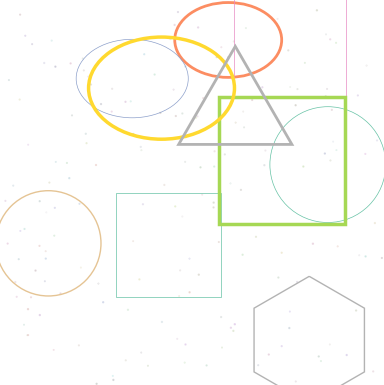[{"shape": "square", "thickness": 0.5, "radius": 0.68, "center": [0.437, 0.364]}, {"shape": "circle", "thickness": 0.5, "radius": 0.75, "center": [0.851, 0.572]}, {"shape": "oval", "thickness": 2, "radius": 0.69, "center": [0.593, 0.896]}, {"shape": "oval", "thickness": 0.5, "radius": 0.73, "center": [0.343, 0.796]}, {"shape": "square", "thickness": 0.5, "radius": 0.73, "center": [0.753, 0.895]}, {"shape": "square", "thickness": 2.5, "radius": 0.82, "center": [0.732, 0.583]}, {"shape": "oval", "thickness": 2.5, "radius": 0.95, "center": [0.42, 0.771]}, {"shape": "circle", "thickness": 1, "radius": 0.68, "center": [0.126, 0.368]}, {"shape": "hexagon", "thickness": 1, "radius": 0.83, "center": [0.803, 0.117]}, {"shape": "triangle", "thickness": 2, "radius": 0.85, "center": [0.611, 0.71]}]